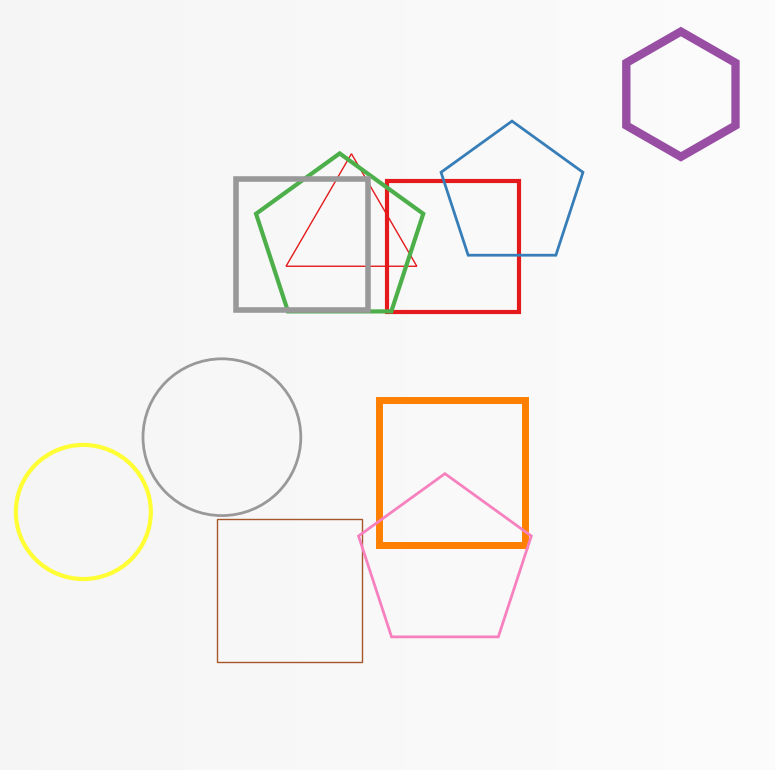[{"shape": "square", "thickness": 1.5, "radius": 0.42, "center": [0.584, 0.68]}, {"shape": "triangle", "thickness": 0.5, "radius": 0.49, "center": [0.453, 0.703]}, {"shape": "pentagon", "thickness": 1, "radius": 0.48, "center": [0.661, 0.746]}, {"shape": "pentagon", "thickness": 1.5, "radius": 0.57, "center": [0.438, 0.687]}, {"shape": "hexagon", "thickness": 3, "radius": 0.41, "center": [0.879, 0.878]}, {"shape": "square", "thickness": 2.5, "radius": 0.47, "center": [0.583, 0.386]}, {"shape": "circle", "thickness": 1.5, "radius": 0.44, "center": [0.108, 0.335]}, {"shape": "square", "thickness": 0.5, "radius": 0.47, "center": [0.374, 0.233]}, {"shape": "pentagon", "thickness": 1, "radius": 0.59, "center": [0.574, 0.268]}, {"shape": "circle", "thickness": 1, "radius": 0.51, "center": [0.286, 0.432]}, {"shape": "square", "thickness": 2, "radius": 0.42, "center": [0.39, 0.683]}]